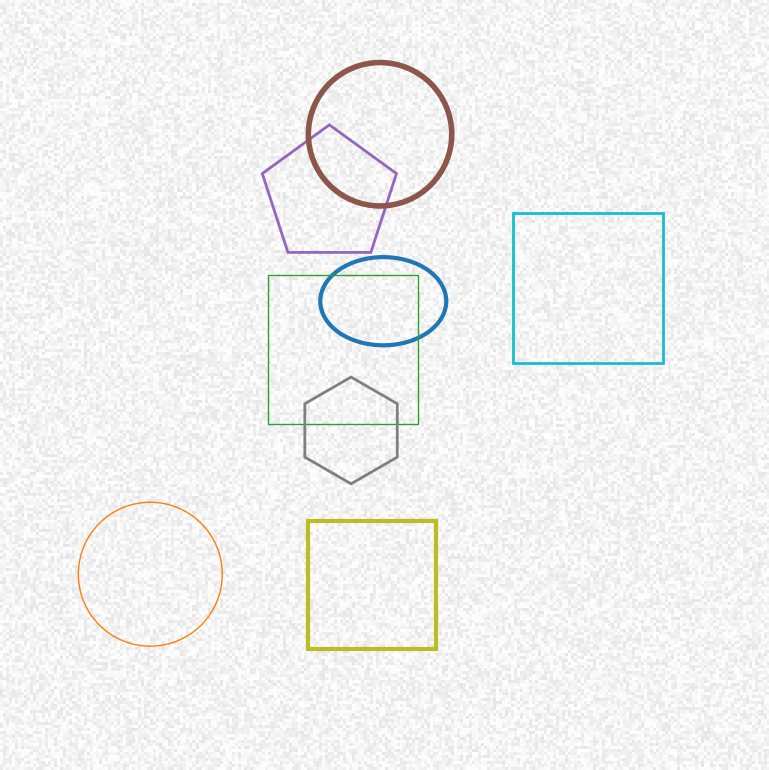[{"shape": "oval", "thickness": 1.5, "radius": 0.41, "center": [0.498, 0.609]}, {"shape": "circle", "thickness": 0.5, "radius": 0.47, "center": [0.195, 0.254]}, {"shape": "square", "thickness": 0.5, "radius": 0.49, "center": [0.446, 0.546]}, {"shape": "pentagon", "thickness": 1, "radius": 0.46, "center": [0.428, 0.746]}, {"shape": "circle", "thickness": 2, "radius": 0.47, "center": [0.494, 0.826]}, {"shape": "hexagon", "thickness": 1, "radius": 0.35, "center": [0.456, 0.441]}, {"shape": "square", "thickness": 1.5, "radius": 0.42, "center": [0.484, 0.241]}, {"shape": "square", "thickness": 1, "radius": 0.49, "center": [0.764, 0.626]}]